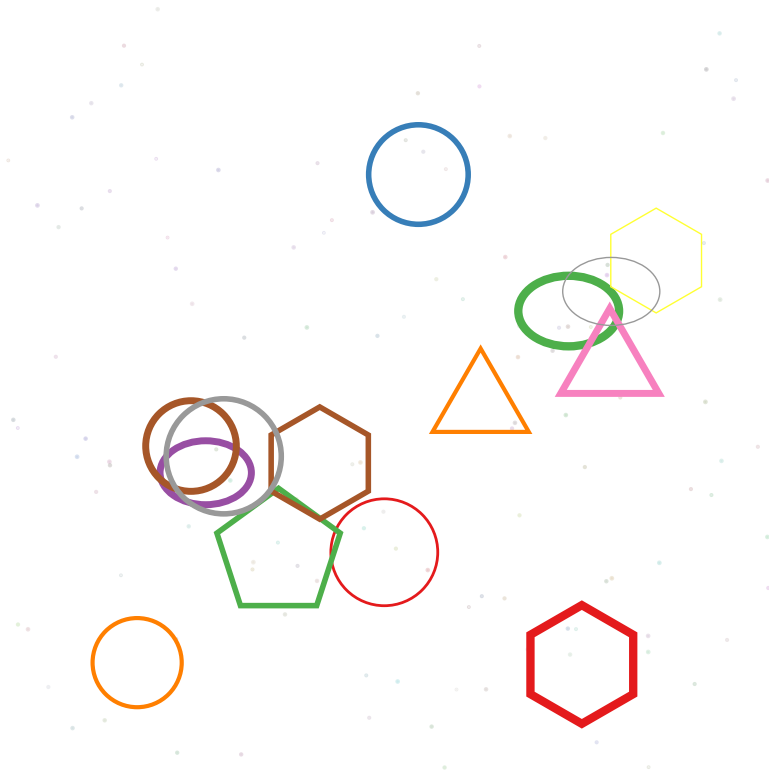[{"shape": "hexagon", "thickness": 3, "radius": 0.39, "center": [0.756, 0.137]}, {"shape": "circle", "thickness": 1, "radius": 0.35, "center": [0.499, 0.283]}, {"shape": "circle", "thickness": 2, "radius": 0.32, "center": [0.543, 0.773]}, {"shape": "pentagon", "thickness": 2, "radius": 0.42, "center": [0.362, 0.282]}, {"shape": "oval", "thickness": 3, "radius": 0.33, "center": [0.739, 0.596]}, {"shape": "oval", "thickness": 2.5, "radius": 0.3, "center": [0.267, 0.386]}, {"shape": "triangle", "thickness": 1.5, "radius": 0.36, "center": [0.624, 0.475]}, {"shape": "circle", "thickness": 1.5, "radius": 0.29, "center": [0.178, 0.139]}, {"shape": "hexagon", "thickness": 0.5, "radius": 0.34, "center": [0.852, 0.662]}, {"shape": "circle", "thickness": 2.5, "radius": 0.29, "center": [0.248, 0.421]}, {"shape": "hexagon", "thickness": 2, "radius": 0.36, "center": [0.415, 0.399]}, {"shape": "triangle", "thickness": 2.5, "radius": 0.37, "center": [0.792, 0.526]}, {"shape": "circle", "thickness": 2, "radius": 0.37, "center": [0.291, 0.407]}, {"shape": "oval", "thickness": 0.5, "radius": 0.32, "center": [0.794, 0.622]}]